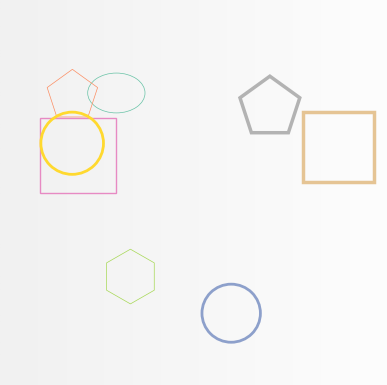[{"shape": "oval", "thickness": 0.5, "radius": 0.37, "center": [0.3, 0.758]}, {"shape": "pentagon", "thickness": 0.5, "radius": 0.34, "center": [0.187, 0.752]}, {"shape": "circle", "thickness": 2, "radius": 0.38, "center": [0.597, 0.186]}, {"shape": "square", "thickness": 1, "radius": 0.49, "center": [0.201, 0.596]}, {"shape": "hexagon", "thickness": 0.5, "radius": 0.36, "center": [0.337, 0.282]}, {"shape": "circle", "thickness": 2, "radius": 0.4, "center": [0.186, 0.628]}, {"shape": "square", "thickness": 2.5, "radius": 0.46, "center": [0.873, 0.618]}, {"shape": "pentagon", "thickness": 2.5, "radius": 0.41, "center": [0.696, 0.721]}]